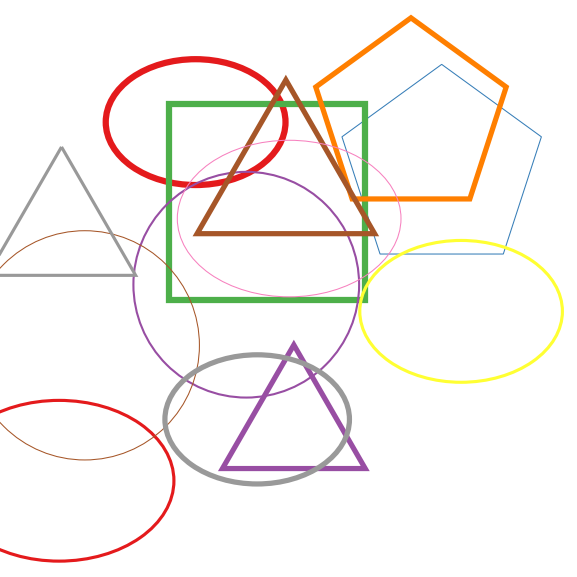[{"shape": "oval", "thickness": 3, "radius": 0.78, "center": [0.339, 0.788]}, {"shape": "oval", "thickness": 1.5, "radius": 0.99, "center": [0.102, 0.167]}, {"shape": "pentagon", "thickness": 0.5, "radius": 0.91, "center": [0.765, 0.706]}, {"shape": "square", "thickness": 3, "radius": 0.85, "center": [0.462, 0.649]}, {"shape": "triangle", "thickness": 2.5, "radius": 0.71, "center": [0.509, 0.259]}, {"shape": "circle", "thickness": 1, "radius": 0.98, "center": [0.426, 0.506]}, {"shape": "pentagon", "thickness": 2.5, "radius": 0.87, "center": [0.712, 0.795]}, {"shape": "oval", "thickness": 1.5, "radius": 0.88, "center": [0.798, 0.46]}, {"shape": "triangle", "thickness": 2.5, "radius": 0.89, "center": [0.495, 0.683]}, {"shape": "circle", "thickness": 0.5, "radius": 0.99, "center": [0.147, 0.401]}, {"shape": "oval", "thickness": 0.5, "radius": 0.97, "center": [0.501, 0.621]}, {"shape": "oval", "thickness": 2.5, "radius": 0.8, "center": [0.445, 0.273]}, {"shape": "triangle", "thickness": 1.5, "radius": 0.74, "center": [0.107, 0.596]}]